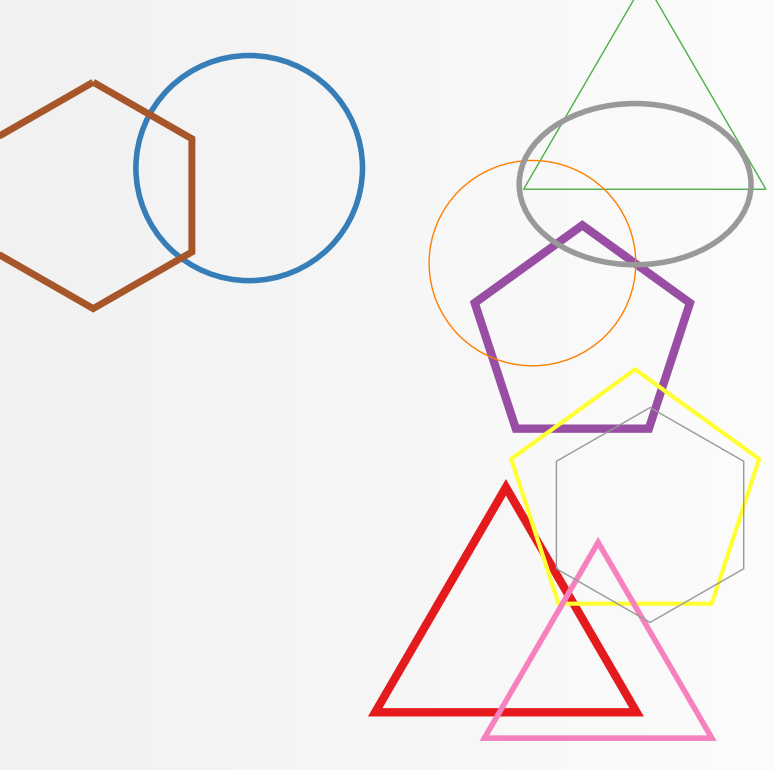[{"shape": "triangle", "thickness": 3, "radius": 0.97, "center": [0.653, 0.172]}, {"shape": "circle", "thickness": 2, "radius": 0.73, "center": [0.322, 0.782]}, {"shape": "triangle", "thickness": 0.5, "radius": 0.9, "center": [0.832, 0.844]}, {"shape": "pentagon", "thickness": 3, "radius": 0.73, "center": [0.751, 0.561]}, {"shape": "circle", "thickness": 0.5, "radius": 0.67, "center": [0.687, 0.658]}, {"shape": "pentagon", "thickness": 1.5, "radius": 0.84, "center": [0.82, 0.352]}, {"shape": "hexagon", "thickness": 2.5, "radius": 0.74, "center": [0.12, 0.746]}, {"shape": "triangle", "thickness": 2, "radius": 0.85, "center": [0.772, 0.126]}, {"shape": "hexagon", "thickness": 0.5, "radius": 0.7, "center": [0.839, 0.331]}, {"shape": "oval", "thickness": 2, "radius": 0.75, "center": [0.819, 0.761]}]